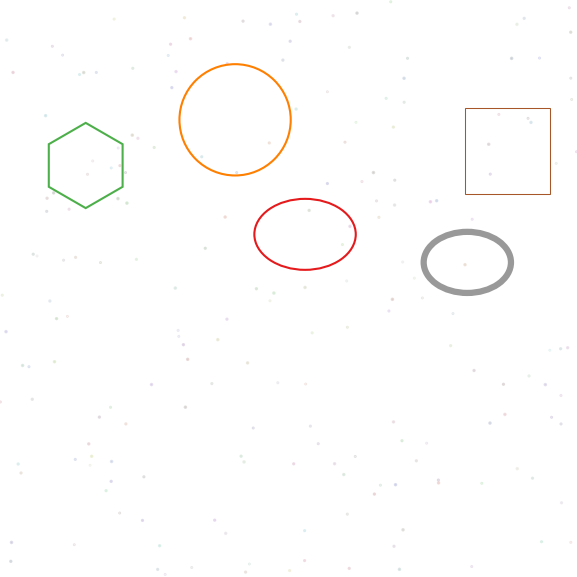[{"shape": "oval", "thickness": 1, "radius": 0.44, "center": [0.528, 0.593]}, {"shape": "hexagon", "thickness": 1, "radius": 0.37, "center": [0.148, 0.713]}, {"shape": "circle", "thickness": 1, "radius": 0.48, "center": [0.407, 0.792]}, {"shape": "square", "thickness": 0.5, "radius": 0.37, "center": [0.879, 0.738]}, {"shape": "oval", "thickness": 3, "radius": 0.38, "center": [0.809, 0.545]}]